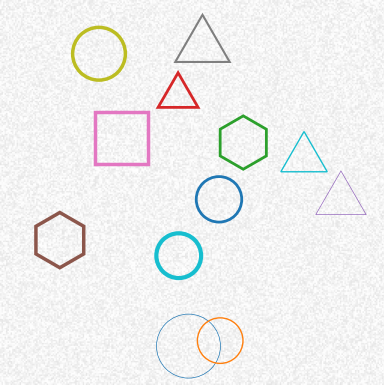[{"shape": "circle", "thickness": 2, "radius": 0.3, "center": [0.569, 0.482]}, {"shape": "circle", "thickness": 0.5, "radius": 0.42, "center": [0.49, 0.101]}, {"shape": "circle", "thickness": 1, "radius": 0.3, "center": [0.572, 0.115]}, {"shape": "hexagon", "thickness": 2, "radius": 0.35, "center": [0.632, 0.63]}, {"shape": "triangle", "thickness": 2, "radius": 0.3, "center": [0.463, 0.751]}, {"shape": "triangle", "thickness": 0.5, "radius": 0.38, "center": [0.886, 0.48]}, {"shape": "hexagon", "thickness": 2.5, "radius": 0.36, "center": [0.155, 0.376]}, {"shape": "square", "thickness": 2.5, "radius": 0.34, "center": [0.316, 0.641]}, {"shape": "triangle", "thickness": 1.5, "radius": 0.41, "center": [0.526, 0.88]}, {"shape": "circle", "thickness": 2.5, "radius": 0.34, "center": [0.257, 0.86]}, {"shape": "circle", "thickness": 3, "radius": 0.29, "center": [0.464, 0.336]}, {"shape": "triangle", "thickness": 1, "radius": 0.35, "center": [0.79, 0.589]}]